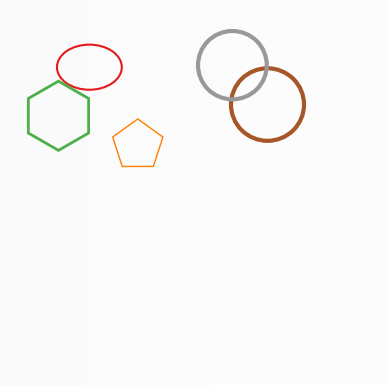[{"shape": "oval", "thickness": 1.5, "radius": 0.42, "center": [0.231, 0.825]}, {"shape": "hexagon", "thickness": 2, "radius": 0.45, "center": [0.151, 0.699]}, {"shape": "pentagon", "thickness": 1, "radius": 0.34, "center": [0.356, 0.623]}, {"shape": "circle", "thickness": 3, "radius": 0.47, "center": [0.69, 0.728]}, {"shape": "circle", "thickness": 3, "radius": 0.44, "center": [0.6, 0.831]}]